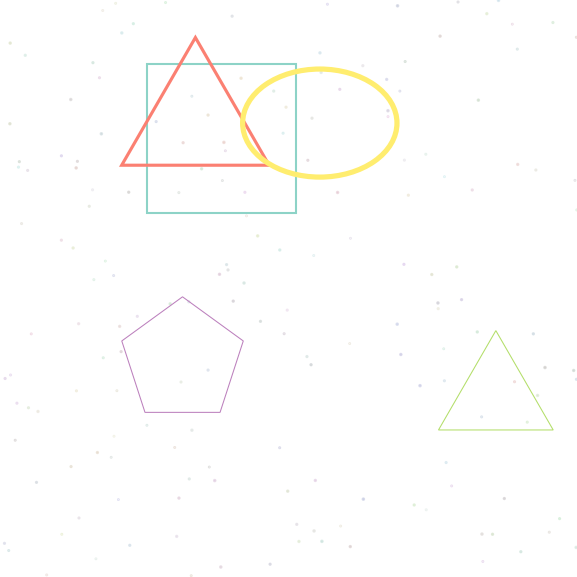[{"shape": "square", "thickness": 1, "radius": 0.64, "center": [0.383, 0.76]}, {"shape": "triangle", "thickness": 1.5, "radius": 0.74, "center": [0.338, 0.787]}, {"shape": "triangle", "thickness": 0.5, "radius": 0.57, "center": [0.859, 0.312]}, {"shape": "pentagon", "thickness": 0.5, "radius": 0.55, "center": [0.316, 0.375]}, {"shape": "oval", "thickness": 2.5, "radius": 0.67, "center": [0.554, 0.786]}]